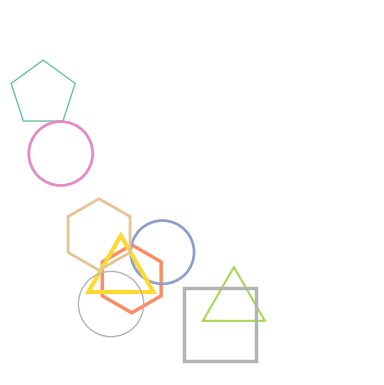[{"shape": "pentagon", "thickness": 1, "radius": 0.44, "center": [0.112, 0.756]}, {"shape": "hexagon", "thickness": 2.5, "radius": 0.44, "center": [0.342, 0.276]}, {"shape": "circle", "thickness": 2, "radius": 0.41, "center": [0.422, 0.345]}, {"shape": "circle", "thickness": 2, "radius": 0.41, "center": [0.158, 0.601]}, {"shape": "triangle", "thickness": 1.5, "radius": 0.47, "center": [0.607, 0.213]}, {"shape": "triangle", "thickness": 3, "radius": 0.49, "center": [0.314, 0.29]}, {"shape": "hexagon", "thickness": 2, "radius": 0.46, "center": [0.257, 0.391]}, {"shape": "circle", "thickness": 1, "radius": 0.42, "center": [0.288, 0.21]}, {"shape": "square", "thickness": 2.5, "radius": 0.47, "center": [0.572, 0.158]}]